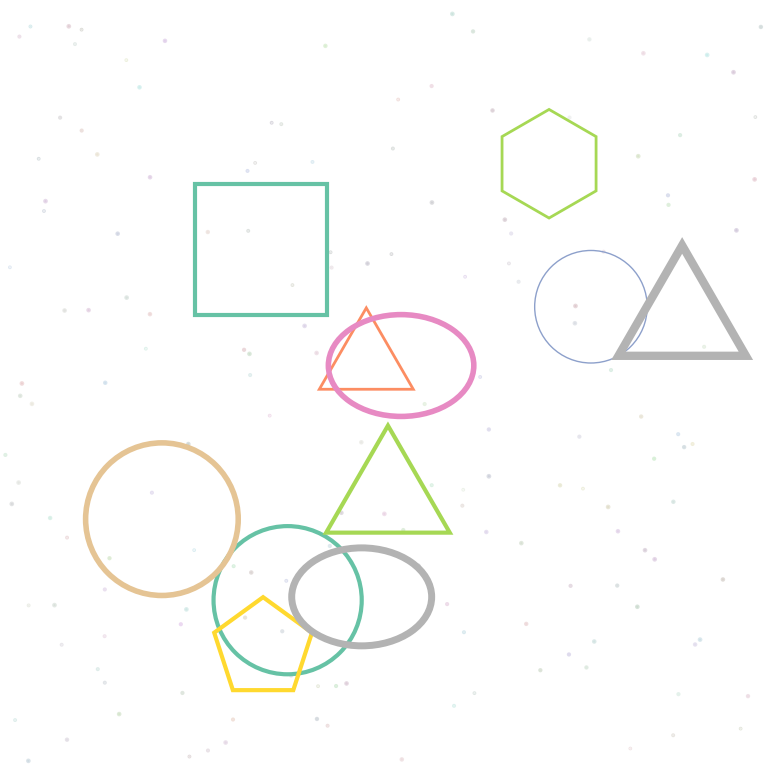[{"shape": "circle", "thickness": 1.5, "radius": 0.48, "center": [0.374, 0.221]}, {"shape": "square", "thickness": 1.5, "radius": 0.43, "center": [0.339, 0.676]}, {"shape": "triangle", "thickness": 1, "radius": 0.35, "center": [0.476, 0.53]}, {"shape": "circle", "thickness": 0.5, "radius": 0.37, "center": [0.767, 0.602]}, {"shape": "oval", "thickness": 2, "radius": 0.47, "center": [0.521, 0.525]}, {"shape": "hexagon", "thickness": 1, "radius": 0.35, "center": [0.713, 0.787]}, {"shape": "triangle", "thickness": 1.5, "radius": 0.46, "center": [0.504, 0.355]}, {"shape": "pentagon", "thickness": 1.5, "radius": 0.33, "center": [0.342, 0.158]}, {"shape": "circle", "thickness": 2, "radius": 0.5, "center": [0.21, 0.326]}, {"shape": "oval", "thickness": 2.5, "radius": 0.45, "center": [0.47, 0.225]}, {"shape": "triangle", "thickness": 3, "radius": 0.48, "center": [0.886, 0.586]}]